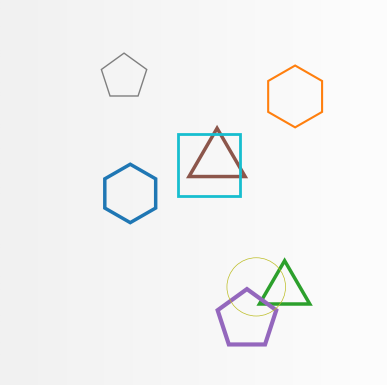[{"shape": "hexagon", "thickness": 2.5, "radius": 0.38, "center": [0.336, 0.498]}, {"shape": "hexagon", "thickness": 1.5, "radius": 0.4, "center": [0.762, 0.749]}, {"shape": "triangle", "thickness": 2.5, "radius": 0.37, "center": [0.734, 0.248]}, {"shape": "pentagon", "thickness": 3, "radius": 0.4, "center": [0.637, 0.17]}, {"shape": "triangle", "thickness": 2.5, "radius": 0.42, "center": [0.56, 0.583]}, {"shape": "pentagon", "thickness": 1, "radius": 0.31, "center": [0.32, 0.8]}, {"shape": "circle", "thickness": 0.5, "radius": 0.38, "center": [0.661, 0.255]}, {"shape": "square", "thickness": 2, "radius": 0.4, "center": [0.539, 0.572]}]